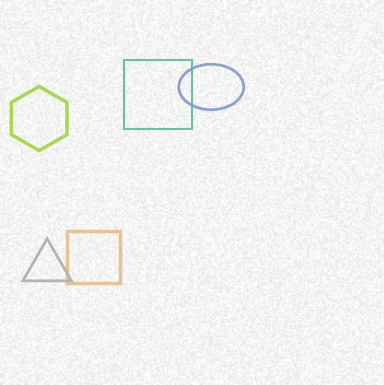[{"shape": "square", "thickness": 1.5, "radius": 0.45, "center": [0.411, 0.755]}, {"shape": "oval", "thickness": 2, "radius": 0.42, "center": [0.549, 0.774]}, {"shape": "hexagon", "thickness": 2.5, "radius": 0.42, "center": [0.102, 0.692]}, {"shape": "square", "thickness": 2.5, "radius": 0.34, "center": [0.243, 0.332]}, {"shape": "triangle", "thickness": 2, "radius": 0.36, "center": [0.122, 0.307]}]